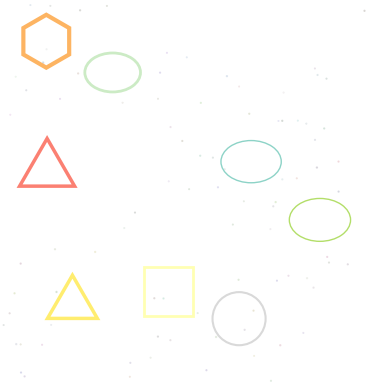[{"shape": "oval", "thickness": 1, "radius": 0.39, "center": [0.652, 0.58]}, {"shape": "square", "thickness": 2, "radius": 0.32, "center": [0.437, 0.244]}, {"shape": "triangle", "thickness": 2.5, "radius": 0.41, "center": [0.122, 0.558]}, {"shape": "hexagon", "thickness": 3, "radius": 0.34, "center": [0.12, 0.893]}, {"shape": "oval", "thickness": 1, "radius": 0.4, "center": [0.831, 0.429]}, {"shape": "circle", "thickness": 1.5, "radius": 0.34, "center": [0.621, 0.172]}, {"shape": "oval", "thickness": 2, "radius": 0.36, "center": [0.293, 0.812]}, {"shape": "triangle", "thickness": 2.5, "radius": 0.37, "center": [0.188, 0.21]}]